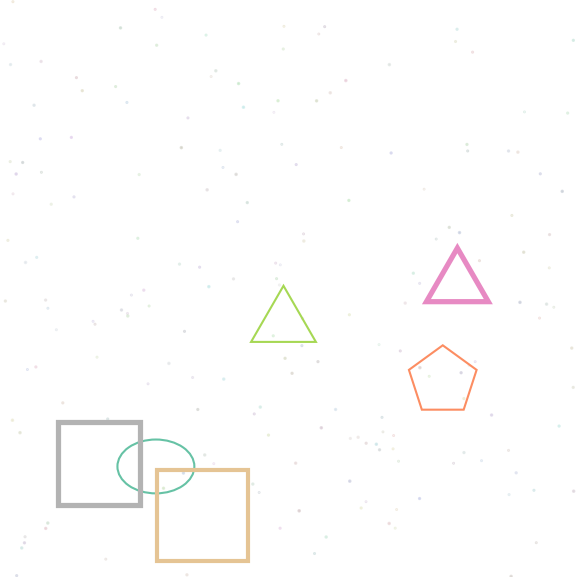[{"shape": "oval", "thickness": 1, "radius": 0.33, "center": [0.27, 0.191]}, {"shape": "pentagon", "thickness": 1, "radius": 0.31, "center": [0.767, 0.34]}, {"shape": "triangle", "thickness": 2.5, "radius": 0.31, "center": [0.792, 0.508]}, {"shape": "triangle", "thickness": 1, "radius": 0.32, "center": [0.491, 0.439]}, {"shape": "square", "thickness": 2, "radius": 0.39, "center": [0.351, 0.107]}, {"shape": "square", "thickness": 2.5, "radius": 0.36, "center": [0.172, 0.197]}]